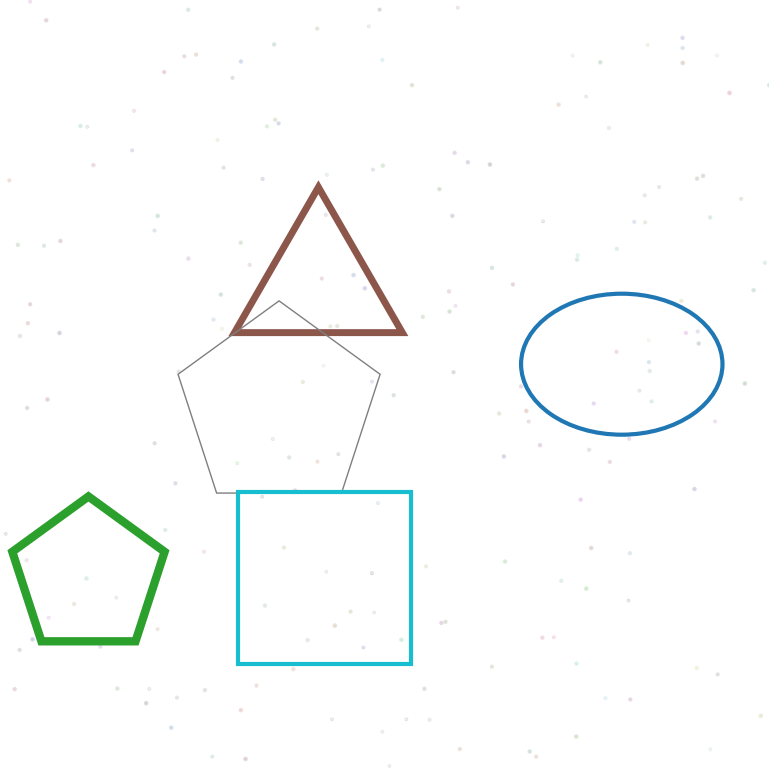[{"shape": "oval", "thickness": 1.5, "radius": 0.65, "center": [0.807, 0.527]}, {"shape": "pentagon", "thickness": 3, "radius": 0.52, "center": [0.115, 0.251]}, {"shape": "triangle", "thickness": 2.5, "radius": 0.63, "center": [0.414, 0.631]}, {"shape": "pentagon", "thickness": 0.5, "radius": 0.69, "center": [0.362, 0.471]}, {"shape": "square", "thickness": 1.5, "radius": 0.56, "center": [0.421, 0.249]}]